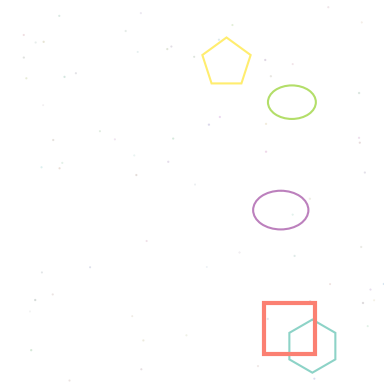[{"shape": "hexagon", "thickness": 1.5, "radius": 0.34, "center": [0.811, 0.101]}, {"shape": "square", "thickness": 3, "radius": 0.33, "center": [0.752, 0.146]}, {"shape": "oval", "thickness": 1.5, "radius": 0.31, "center": [0.758, 0.735]}, {"shape": "oval", "thickness": 1.5, "radius": 0.36, "center": [0.729, 0.454]}, {"shape": "pentagon", "thickness": 1.5, "radius": 0.33, "center": [0.588, 0.837]}]